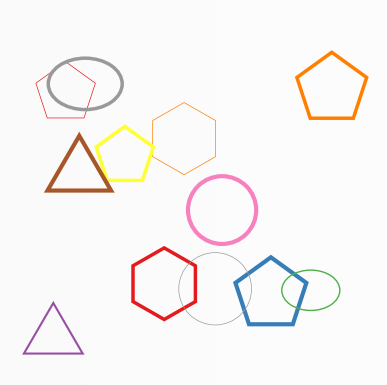[{"shape": "pentagon", "thickness": 0.5, "radius": 0.4, "center": [0.169, 0.759]}, {"shape": "hexagon", "thickness": 2.5, "radius": 0.46, "center": [0.424, 0.263]}, {"shape": "pentagon", "thickness": 3, "radius": 0.48, "center": [0.699, 0.236]}, {"shape": "oval", "thickness": 1, "radius": 0.37, "center": [0.802, 0.246]}, {"shape": "triangle", "thickness": 1.5, "radius": 0.44, "center": [0.138, 0.125]}, {"shape": "hexagon", "thickness": 0.5, "radius": 0.47, "center": [0.475, 0.64]}, {"shape": "pentagon", "thickness": 2.5, "radius": 0.47, "center": [0.856, 0.77]}, {"shape": "pentagon", "thickness": 2.5, "radius": 0.39, "center": [0.322, 0.594]}, {"shape": "triangle", "thickness": 3, "radius": 0.47, "center": [0.205, 0.552]}, {"shape": "circle", "thickness": 3, "radius": 0.44, "center": [0.573, 0.454]}, {"shape": "circle", "thickness": 0.5, "radius": 0.47, "center": [0.555, 0.25]}, {"shape": "oval", "thickness": 2.5, "radius": 0.48, "center": [0.22, 0.782]}]